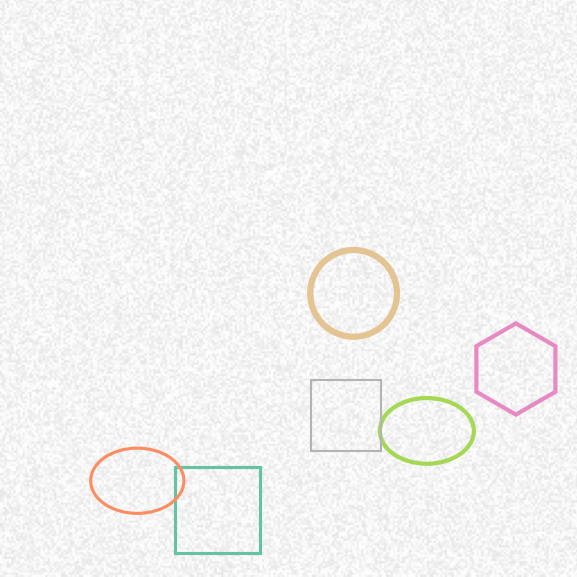[{"shape": "square", "thickness": 1.5, "radius": 0.37, "center": [0.377, 0.116]}, {"shape": "oval", "thickness": 1.5, "radius": 0.4, "center": [0.238, 0.167]}, {"shape": "hexagon", "thickness": 2, "radius": 0.39, "center": [0.893, 0.36]}, {"shape": "oval", "thickness": 2, "radius": 0.41, "center": [0.739, 0.253]}, {"shape": "circle", "thickness": 3, "radius": 0.38, "center": [0.612, 0.491]}, {"shape": "square", "thickness": 1, "radius": 0.3, "center": [0.599, 0.28]}]